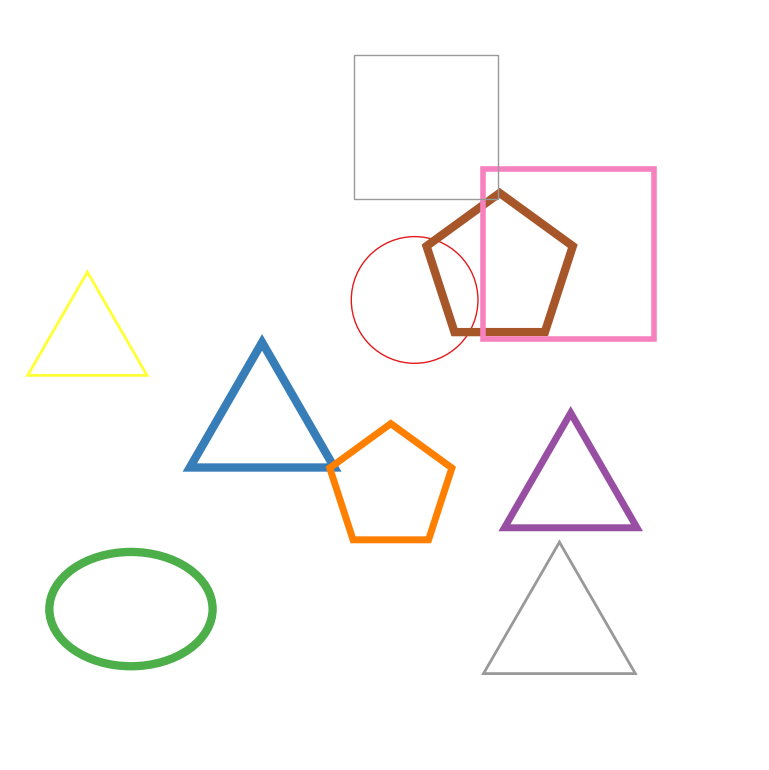[{"shape": "circle", "thickness": 0.5, "radius": 0.41, "center": [0.538, 0.61]}, {"shape": "triangle", "thickness": 3, "radius": 0.54, "center": [0.34, 0.447]}, {"shape": "oval", "thickness": 3, "radius": 0.53, "center": [0.17, 0.209]}, {"shape": "triangle", "thickness": 2.5, "radius": 0.5, "center": [0.741, 0.364]}, {"shape": "pentagon", "thickness": 2.5, "radius": 0.42, "center": [0.508, 0.366]}, {"shape": "triangle", "thickness": 1, "radius": 0.45, "center": [0.113, 0.557]}, {"shape": "pentagon", "thickness": 3, "radius": 0.5, "center": [0.649, 0.649]}, {"shape": "square", "thickness": 2, "radius": 0.55, "center": [0.738, 0.67]}, {"shape": "square", "thickness": 0.5, "radius": 0.47, "center": [0.553, 0.835]}, {"shape": "triangle", "thickness": 1, "radius": 0.57, "center": [0.727, 0.182]}]